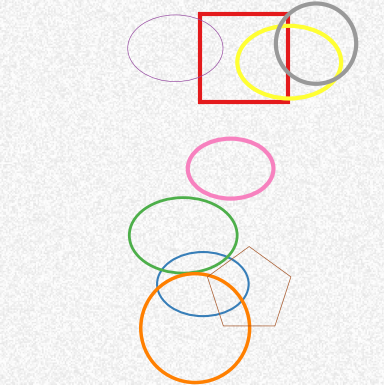[{"shape": "square", "thickness": 3, "radius": 0.57, "center": [0.635, 0.85]}, {"shape": "oval", "thickness": 1.5, "radius": 0.59, "center": [0.527, 0.262]}, {"shape": "oval", "thickness": 2, "radius": 0.7, "center": [0.476, 0.389]}, {"shape": "oval", "thickness": 0.5, "radius": 0.62, "center": [0.455, 0.875]}, {"shape": "circle", "thickness": 2.5, "radius": 0.71, "center": [0.507, 0.148]}, {"shape": "oval", "thickness": 3, "radius": 0.67, "center": [0.751, 0.839]}, {"shape": "pentagon", "thickness": 0.5, "radius": 0.57, "center": [0.647, 0.246]}, {"shape": "oval", "thickness": 3, "radius": 0.56, "center": [0.599, 0.562]}, {"shape": "circle", "thickness": 3, "radius": 0.52, "center": [0.821, 0.887]}]